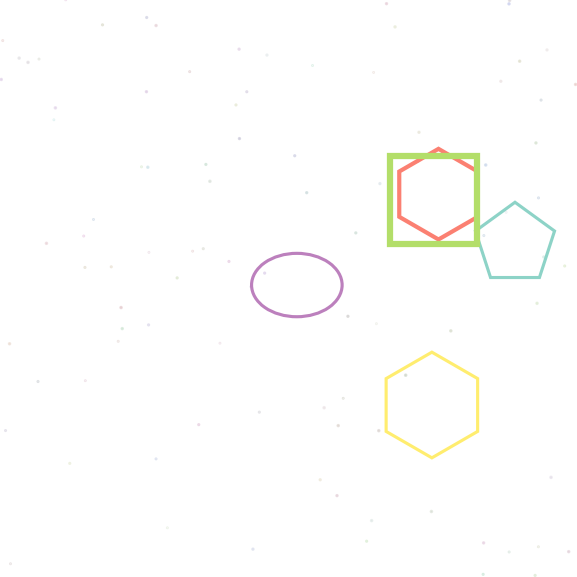[{"shape": "pentagon", "thickness": 1.5, "radius": 0.36, "center": [0.892, 0.577]}, {"shape": "hexagon", "thickness": 2, "radius": 0.39, "center": [0.759, 0.663]}, {"shape": "square", "thickness": 3, "radius": 0.38, "center": [0.751, 0.652]}, {"shape": "oval", "thickness": 1.5, "radius": 0.39, "center": [0.514, 0.506]}, {"shape": "hexagon", "thickness": 1.5, "radius": 0.46, "center": [0.748, 0.298]}]